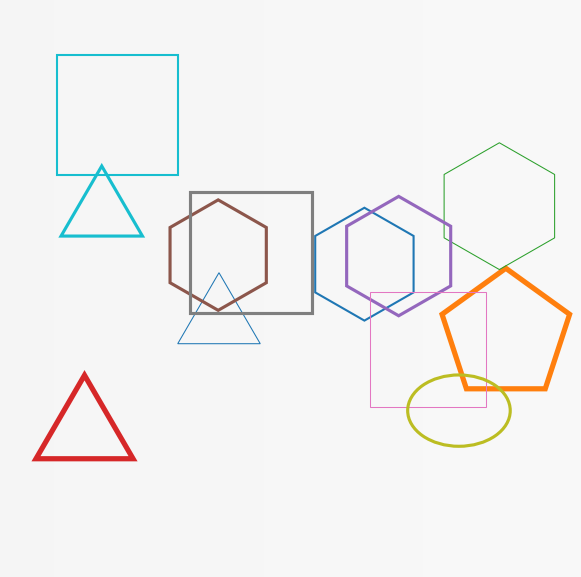[{"shape": "hexagon", "thickness": 1, "radius": 0.49, "center": [0.627, 0.542]}, {"shape": "triangle", "thickness": 0.5, "radius": 0.41, "center": [0.377, 0.445]}, {"shape": "pentagon", "thickness": 2.5, "radius": 0.58, "center": [0.87, 0.419]}, {"shape": "hexagon", "thickness": 0.5, "radius": 0.55, "center": [0.859, 0.642]}, {"shape": "triangle", "thickness": 2.5, "radius": 0.48, "center": [0.145, 0.253]}, {"shape": "hexagon", "thickness": 1.5, "radius": 0.52, "center": [0.686, 0.556]}, {"shape": "hexagon", "thickness": 1.5, "radius": 0.48, "center": [0.375, 0.557]}, {"shape": "square", "thickness": 0.5, "radius": 0.5, "center": [0.736, 0.394]}, {"shape": "square", "thickness": 1.5, "radius": 0.52, "center": [0.432, 0.562]}, {"shape": "oval", "thickness": 1.5, "radius": 0.44, "center": [0.79, 0.288]}, {"shape": "square", "thickness": 1, "radius": 0.52, "center": [0.203, 0.8]}, {"shape": "triangle", "thickness": 1.5, "radius": 0.4, "center": [0.175, 0.631]}]